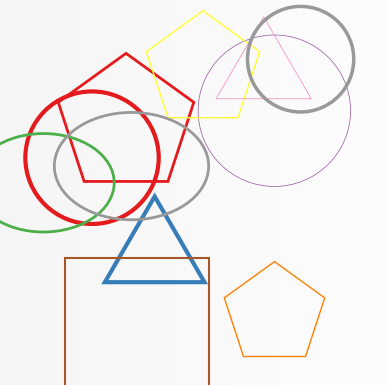[{"shape": "pentagon", "thickness": 2, "radius": 0.92, "center": [0.325, 0.678]}, {"shape": "circle", "thickness": 3, "radius": 0.86, "center": [0.237, 0.59]}, {"shape": "triangle", "thickness": 3, "radius": 0.74, "center": [0.399, 0.341]}, {"shape": "oval", "thickness": 2, "radius": 0.91, "center": [0.112, 0.525]}, {"shape": "circle", "thickness": 0.5, "radius": 0.98, "center": [0.708, 0.712]}, {"shape": "pentagon", "thickness": 1, "radius": 0.68, "center": [0.708, 0.184]}, {"shape": "pentagon", "thickness": 1, "radius": 0.77, "center": [0.524, 0.818]}, {"shape": "square", "thickness": 1.5, "radius": 0.93, "center": [0.354, 0.143]}, {"shape": "triangle", "thickness": 0.5, "radius": 0.71, "center": [0.68, 0.814]}, {"shape": "circle", "thickness": 2.5, "radius": 0.69, "center": [0.776, 0.846]}, {"shape": "oval", "thickness": 2, "radius": 1.0, "center": [0.339, 0.569]}]